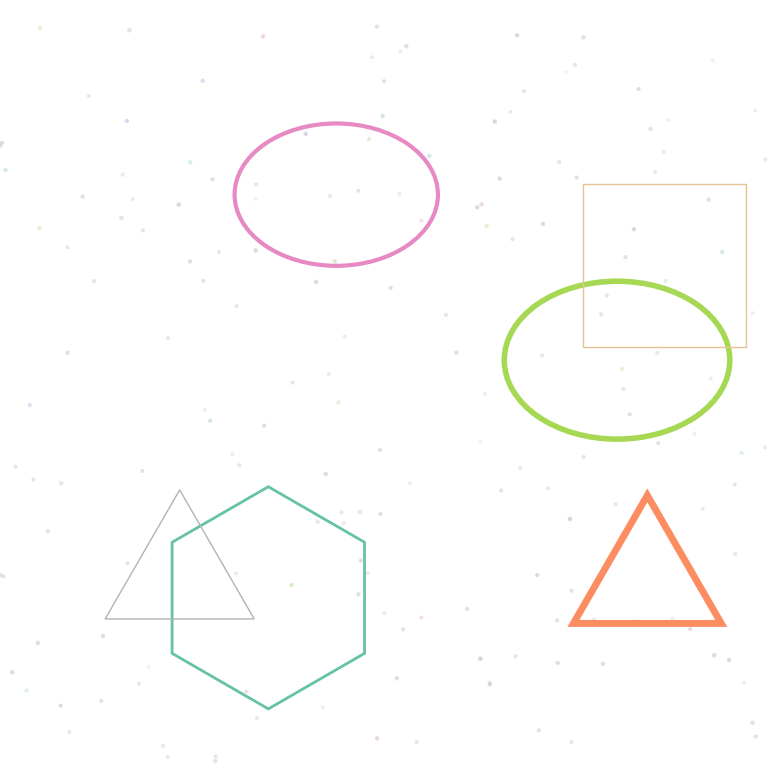[{"shape": "hexagon", "thickness": 1, "radius": 0.72, "center": [0.348, 0.224]}, {"shape": "triangle", "thickness": 2.5, "radius": 0.55, "center": [0.841, 0.246]}, {"shape": "oval", "thickness": 1.5, "radius": 0.66, "center": [0.437, 0.747]}, {"shape": "oval", "thickness": 2, "radius": 0.73, "center": [0.801, 0.532]}, {"shape": "square", "thickness": 0.5, "radius": 0.53, "center": [0.863, 0.655]}, {"shape": "triangle", "thickness": 0.5, "radius": 0.56, "center": [0.233, 0.252]}]